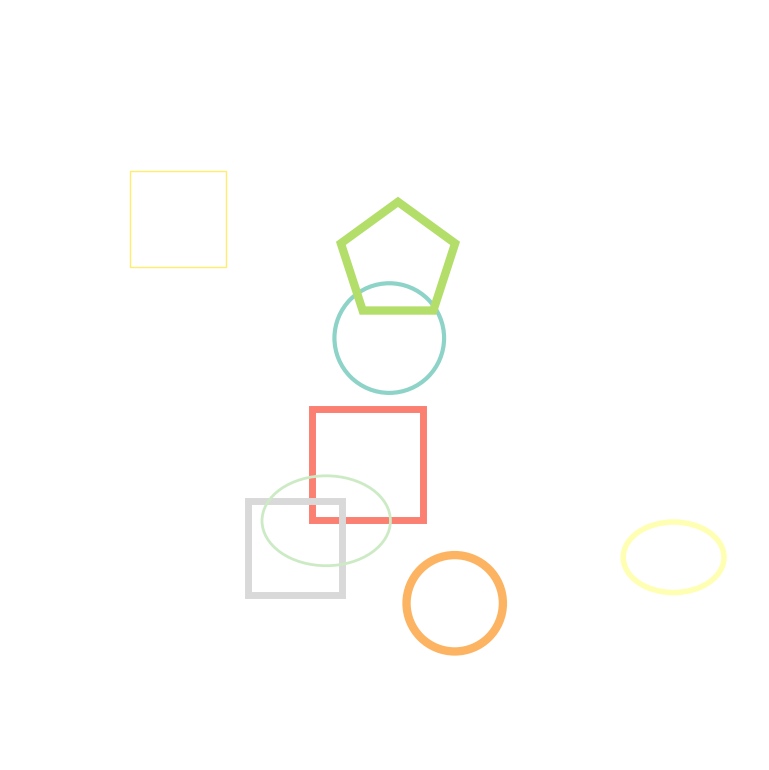[{"shape": "circle", "thickness": 1.5, "radius": 0.36, "center": [0.506, 0.561]}, {"shape": "oval", "thickness": 2, "radius": 0.33, "center": [0.875, 0.276]}, {"shape": "square", "thickness": 2.5, "radius": 0.36, "center": [0.478, 0.397]}, {"shape": "circle", "thickness": 3, "radius": 0.31, "center": [0.591, 0.217]}, {"shape": "pentagon", "thickness": 3, "radius": 0.39, "center": [0.517, 0.66]}, {"shape": "square", "thickness": 2.5, "radius": 0.31, "center": [0.384, 0.288]}, {"shape": "oval", "thickness": 1, "radius": 0.42, "center": [0.424, 0.324]}, {"shape": "square", "thickness": 0.5, "radius": 0.31, "center": [0.231, 0.715]}]